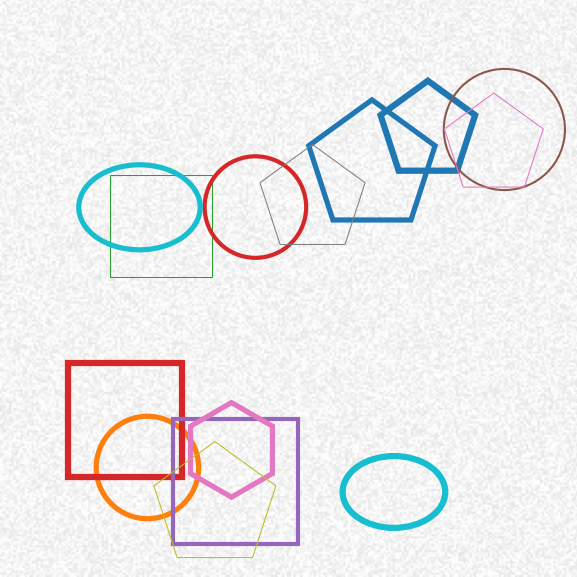[{"shape": "pentagon", "thickness": 3, "radius": 0.43, "center": [0.741, 0.773]}, {"shape": "pentagon", "thickness": 2.5, "radius": 0.57, "center": [0.644, 0.711]}, {"shape": "circle", "thickness": 2.5, "radius": 0.44, "center": [0.255, 0.19]}, {"shape": "square", "thickness": 0.5, "radius": 0.44, "center": [0.279, 0.607]}, {"shape": "circle", "thickness": 2, "radius": 0.44, "center": [0.442, 0.641]}, {"shape": "square", "thickness": 3, "radius": 0.5, "center": [0.217, 0.272]}, {"shape": "square", "thickness": 2, "radius": 0.54, "center": [0.408, 0.165]}, {"shape": "circle", "thickness": 1, "radius": 0.52, "center": [0.873, 0.775]}, {"shape": "pentagon", "thickness": 0.5, "radius": 0.45, "center": [0.855, 0.748]}, {"shape": "hexagon", "thickness": 2.5, "radius": 0.41, "center": [0.401, 0.22]}, {"shape": "pentagon", "thickness": 0.5, "radius": 0.48, "center": [0.541, 0.653]}, {"shape": "pentagon", "thickness": 0.5, "radius": 0.56, "center": [0.372, 0.124]}, {"shape": "oval", "thickness": 3, "radius": 0.44, "center": [0.682, 0.147]}, {"shape": "oval", "thickness": 2.5, "radius": 0.53, "center": [0.242, 0.64]}]